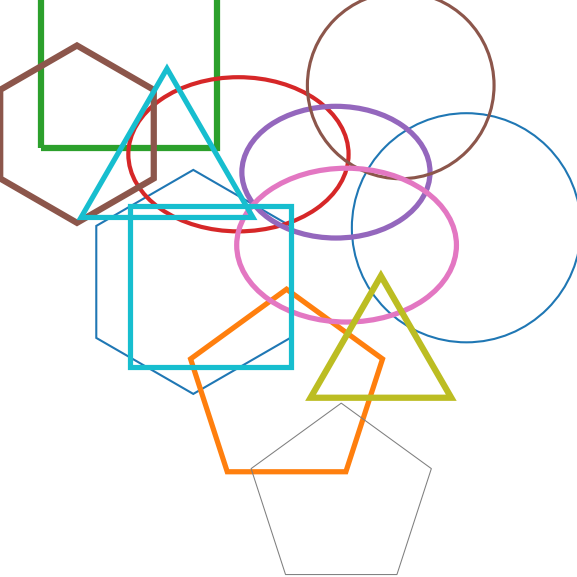[{"shape": "circle", "thickness": 1, "radius": 0.99, "center": [0.808, 0.605]}, {"shape": "hexagon", "thickness": 1, "radius": 0.97, "center": [0.335, 0.511]}, {"shape": "pentagon", "thickness": 2.5, "radius": 0.87, "center": [0.496, 0.324]}, {"shape": "square", "thickness": 3, "radius": 0.77, "center": [0.223, 0.897]}, {"shape": "oval", "thickness": 2, "radius": 0.95, "center": [0.413, 0.732]}, {"shape": "oval", "thickness": 2.5, "radius": 0.81, "center": [0.582, 0.701]}, {"shape": "hexagon", "thickness": 3, "radius": 0.77, "center": [0.133, 0.767]}, {"shape": "circle", "thickness": 1.5, "radius": 0.81, "center": [0.694, 0.851]}, {"shape": "oval", "thickness": 2.5, "radius": 0.95, "center": [0.6, 0.575]}, {"shape": "pentagon", "thickness": 0.5, "radius": 0.82, "center": [0.591, 0.137]}, {"shape": "triangle", "thickness": 3, "radius": 0.7, "center": [0.66, 0.381]}, {"shape": "square", "thickness": 2.5, "radius": 0.69, "center": [0.365, 0.503]}, {"shape": "triangle", "thickness": 2.5, "radius": 0.86, "center": [0.289, 0.708]}]